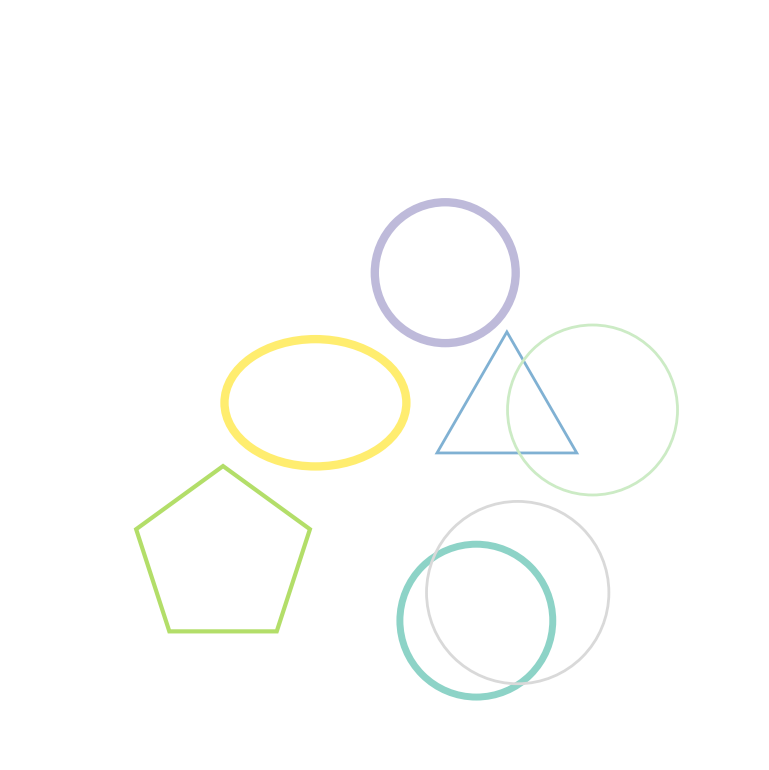[{"shape": "circle", "thickness": 2.5, "radius": 0.5, "center": [0.619, 0.194]}, {"shape": "circle", "thickness": 3, "radius": 0.46, "center": [0.578, 0.646]}, {"shape": "triangle", "thickness": 1, "radius": 0.52, "center": [0.658, 0.464]}, {"shape": "pentagon", "thickness": 1.5, "radius": 0.59, "center": [0.29, 0.276]}, {"shape": "circle", "thickness": 1, "radius": 0.59, "center": [0.672, 0.23]}, {"shape": "circle", "thickness": 1, "radius": 0.55, "center": [0.77, 0.468]}, {"shape": "oval", "thickness": 3, "radius": 0.59, "center": [0.41, 0.477]}]